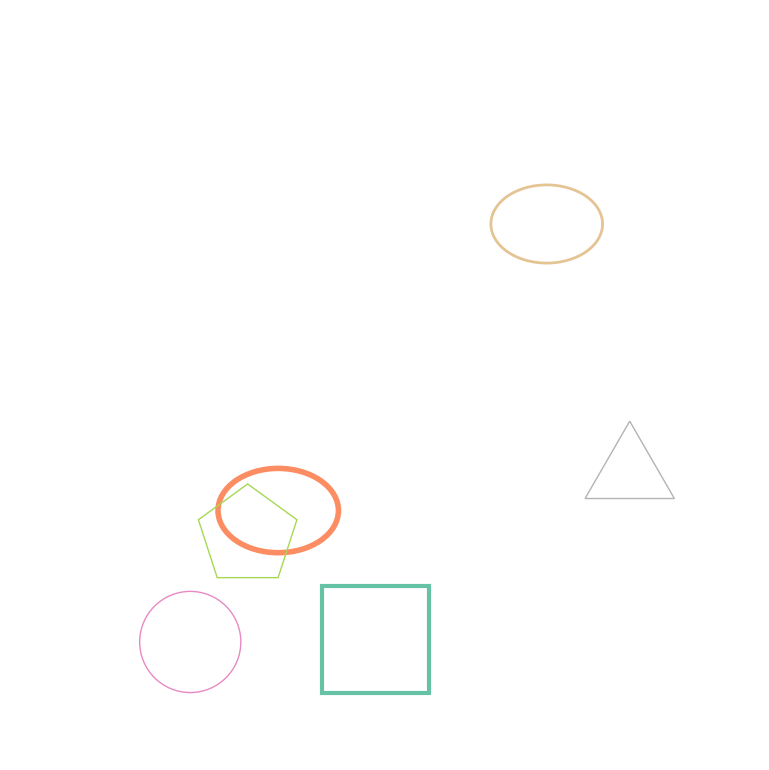[{"shape": "square", "thickness": 1.5, "radius": 0.34, "center": [0.488, 0.169]}, {"shape": "oval", "thickness": 2, "radius": 0.39, "center": [0.361, 0.337]}, {"shape": "circle", "thickness": 0.5, "radius": 0.33, "center": [0.247, 0.166]}, {"shape": "pentagon", "thickness": 0.5, "radius": 0.34, "center": [0.322, 0.304]}, {"shape": "oval", "thickness": 1, "radius": 0.36, "center": [0.71, 0.709]}, {"shape": "triangle", "thickness": 0.5, "radius": 0.33, "center": [0.818, 0.386]}]